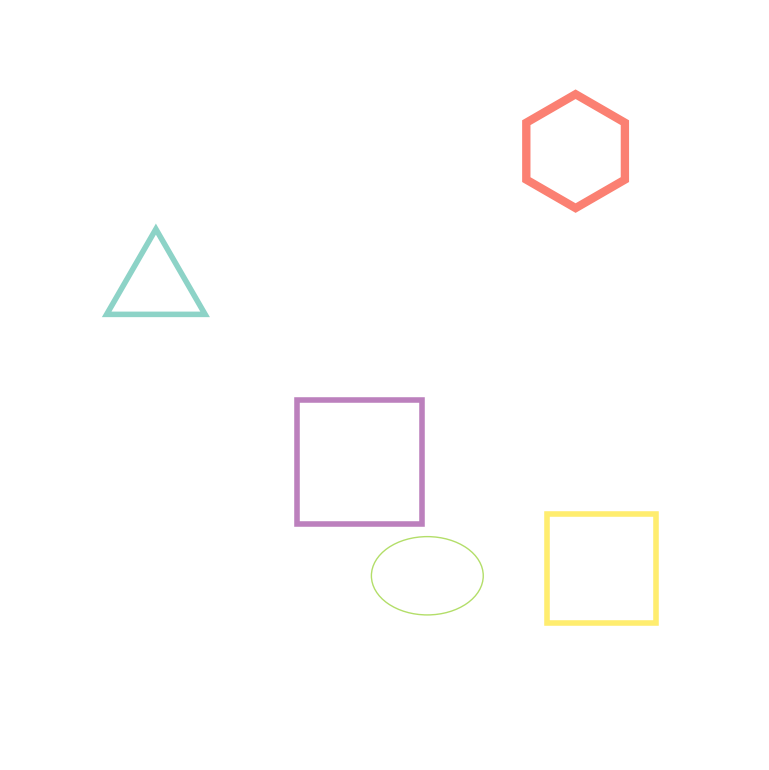[{"shape": "triangle", "thickness": 2, "radius": 0.37, "center": [0.202, 0.629]}, {"shape": "hexagon", "thickness": 3, "radius": 0.37, "center": [0.748, 0.804]}, {"shape": "oval", "thickness": 0.5, "radius": 0.36, "center": [0.555, 0.252]}, {"shape": "square", "thickness": 2, "radius": 0.4, "center": [0.467, 0.4]}, {"shape": "square", "thickness": 2, "radius": 0.35, "center": [0.781, 0.261]}]